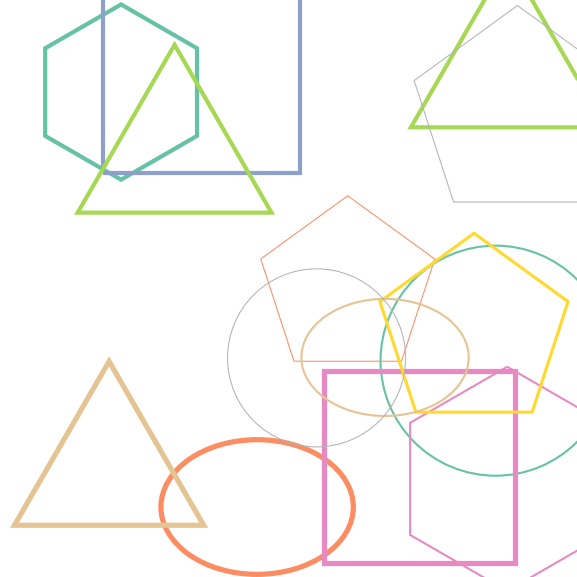[{"shape": "hexagon", "thickness": 2, "radius": 0.76, "center": [0.21, 0.84]}, {"shape": "circle", "thickness": 1, "radius": 1.0, "center": [0.858, 0.375]}, {"shape": "oval", "thickness": 2.5, "radius": 0.83, "center": [0.445, 0.121]}, {"shape": "pentagon", "thickness": 0.5, "radius": 0.79, "center": [0.602, 0.502]}, {"shape": "square", "thickness": 2, "radius": 0.85, "center": [0.349, 0.87]}, {"shape": "square", "thickness": 2.5, "radius": 0.83, "center": [0.726, 0.19]}, {"shape": "hexagon", "thickness": 1, "radius": 0.97, "center": [0.878, 0.17]}, {"shape": "triangle", "thickness": 2, "radius": 0.97, "center": [0.302, 0.728]}, {"shape": "triangle", "thickness": 2, "radius": 0.97, "center": [0.88, 0.876]}, {"shape": "pentagon", "thickness": 1.5, "radius": 0.86, "center": [0.821, 0.424]}, {"shape": "oval", "thickness": 1, "radius": 0.72, "center": [0.667, 0.38]}, {"shape": "triangle", "thickness": 2.5, "radius": 0.95, "center": [0.189, 0.184]}, {"shape": "pentagon", "thickness": 0.5, "radius": 0.94, "center": [0.896, 0.801]}, {"shape": "circle", "thickness": 0.5, "radius": 0.77, "center": [0.548, 0.379]}]